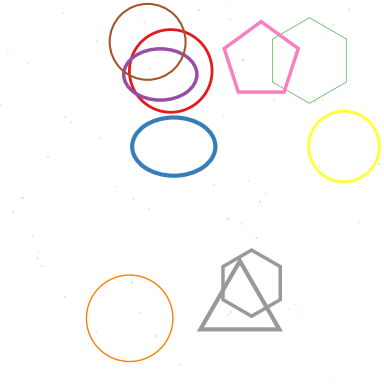[{"shape": "circle", "thickness": 2, "radius": 0.54, "center": [0.443, 0.816]}, {"shape": "oval", "thickness": 3, "radius": 0.54, "center": [0.451, 0.619]}, {"shape": "hexagon", "thickness": 0.5, "radius": 0.56, "center": [0.804, 0.843]}, {"shape": "oval", "thickness": 2.5, "radius": 0.48, "center": [0.416, 0.807]}, {"shape": "circle", "thickness": 1, "radius": 0.56, "center": [0.337, 0.173]}, {"shape": "circle", "thickness": 2, "radius": 0.46, "center": [0.893, 0.619]}, {"shape": "circle", "thickness": 1.5, "radius": 0.49, "center": [0.383, 0.891]}, {"shape": "pentagon", "thickness": 2.5, "radius": 0.51, "center": [0.678, 0.843]}, {"shape": "hexagon", "thickness": 2.5, "radius": 0.43, "center": [0.654, 0.265]}, {"shape": "triangle", "thickness": 3, "radius": 0.59, "center": [0.623, 0.204]}]